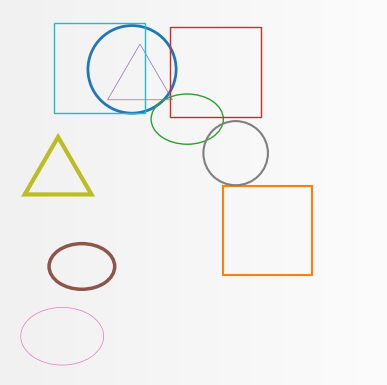[{"shape": "circle", "thickness": 2, "radius": 0.57, "center": [0.341, 0.82]}, {"shape": "square", "thickness": 1.5, "radius": 0.58, "center": [0.69, 0.401]}, {"shape": "oval", "thickness": 1, "radius": 0.47, "center": [0.483, 0.691]}, {"shape": "square", "thickness": 1, "radius": 0.58, "center": [0.556, 0.814]}, {"shape": "triangle", "thickness": 0.5, "radius": 0.48, "center": [0.361, 0.789]}, {"shape": "oval", "thickness": 2.5, "radius": 0.42, "center": [0.211, 0.308]}, {"shape": "oval", "thickness": 0.5, "radius": 0.53, "center": [0.16, 0.127]}, {"shape": "circle", "thickness": 1.5, "radius": 0.42, "center": [0.608, 0.602]}, {"shape": "triangle", "thickness": 3, "radius": 0.5, "center": [0.15, 0.545]}, {"shape": "square", "thickness": 1, "radius": 0.58, "center": [0.256, 0.822]}]